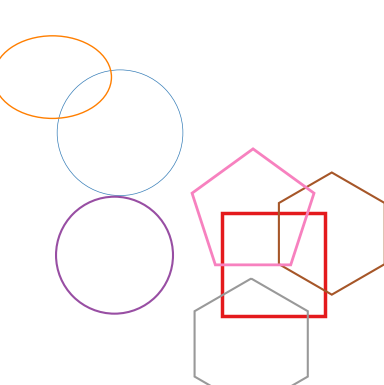[{"shape": "square", "thickness": 2.5, "radius": 0.67, "center": [0.71, 0.313]}, {"shape": "circle", "thickness": 0.5, "radius": 0.82, "center": [0.312, 0.655]}, {"shape": "circle", "thickness": 1.5, "radius": 0.76, "center": [0.297, 0.337]}, {"shape": "oval", "thickness": 1, "radius": 0.77, "center": [0.136, 0.8]}, {"shape": "hexagon", "thickness": 1.5, "radius": 0.79, "center": [0.862, 0.393]}, {"shape": "pentagon", "thickness": 2, "radius": 0.83, "center": [0.657, 0.447]}, {"shape": "hexagon", "thickness": 1.5, "radius": 0.85, "center": [0.652, 0.107]}]